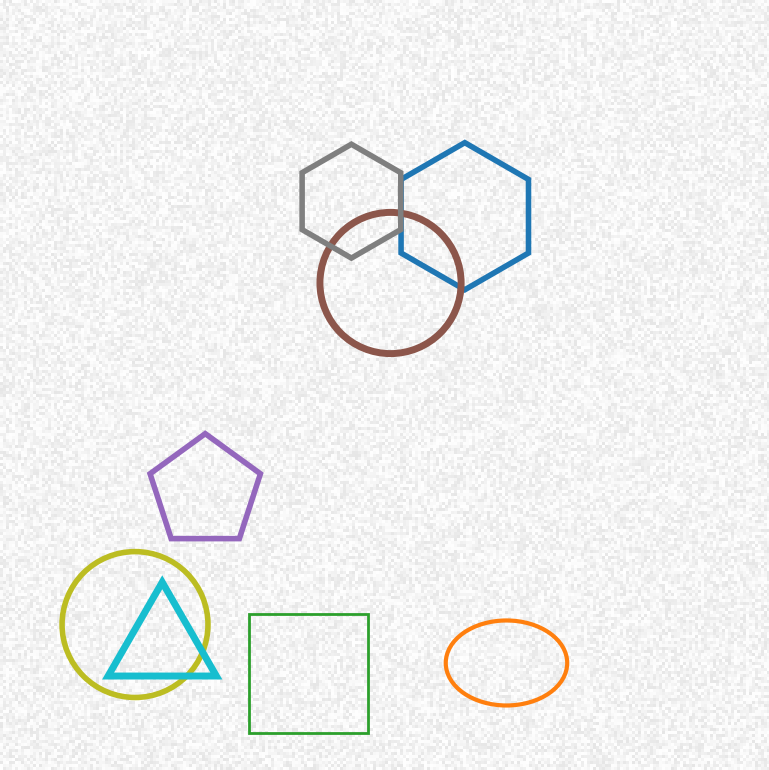[{"shape": "hexagon", "thickness": 2, "radius": 0.48, "center": [0.604, 0.719]}, {"shape": "oval", "thickness": 1.5, "radius": 0.39, "center": [0.658, 0.139]}, {"shape": "square", "thickness": 1, "radius": 0.39, "center": [0.401, 0.125]}, {"shape": "pentagon", "thickness": 2, "radius": 0.38, "center": [0.267, 0.361]}, {"shape": "circle", "thickness": 2.5, "radius": 0.46, "center": [0.507, 0.632]}, {"shape": "hexagon", "thickness": 2, "radius": 0.37, "center": [0.456, 0.739]}, {"shape": "circle", "thickness": 2, "radius": 0.47, "center": [0.175, 0.189]}, {"shape": "triangle", "thickness": 2.5, "radius": 0.41, "center": [0.211, 0.163]}]